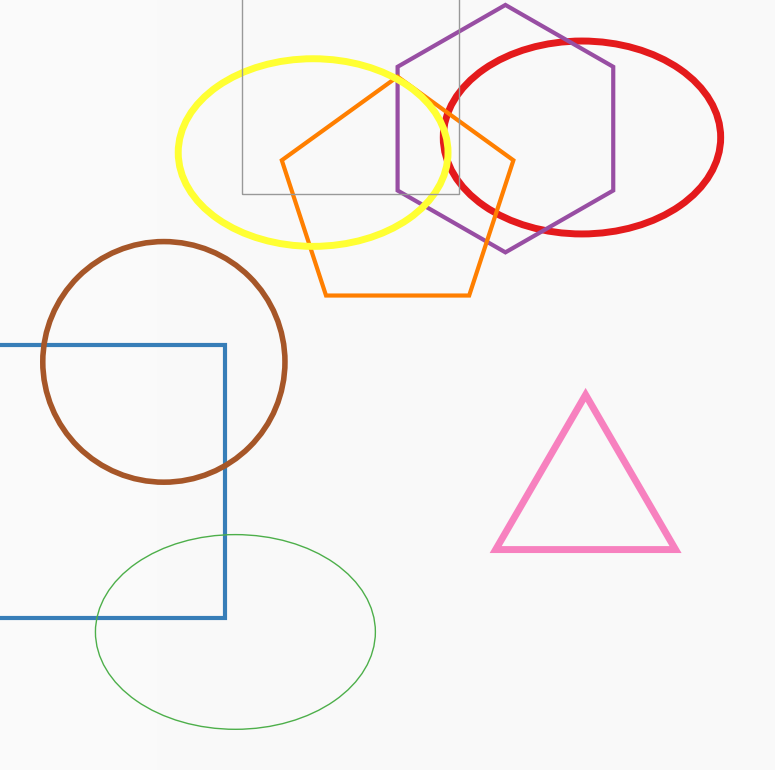[{"shape": "oval", "thickness": 2.5, "radius": 0.89, "center": [0.751, 0.821]}, {"shape": "square", "thickness": 1.5, "radius": 0.89, "center": [0.113, 0.375]}, {"shape": "oval", "thickness": 0.5, "radius": 0.9, "center": [0.304, 0.179]}, {"shape": "hexagon", "thickness": 1.5, "radius": 0.8, "center": [0.652, 0.833]}, {"shape": "pentagon", "thickness": 1.5, "radius": 0.79, "center": [0.513, 0.743]}, {"shape": "oval", "thickness": 2.5, "radius": 0.87, "center": [0.404, 0.802]}, {"shape": "circle", "thickness": 2, "radius": 0.78, "center": [0.211, 0.53]}, {"shape": "triangle", "thickness": 2.5, "radius": 0.67, "center": [0.756, 0.353]}, {"shape": "square", "thickness": 0.5, "radius": 0.7, "center": [0.452, 0.888]}]